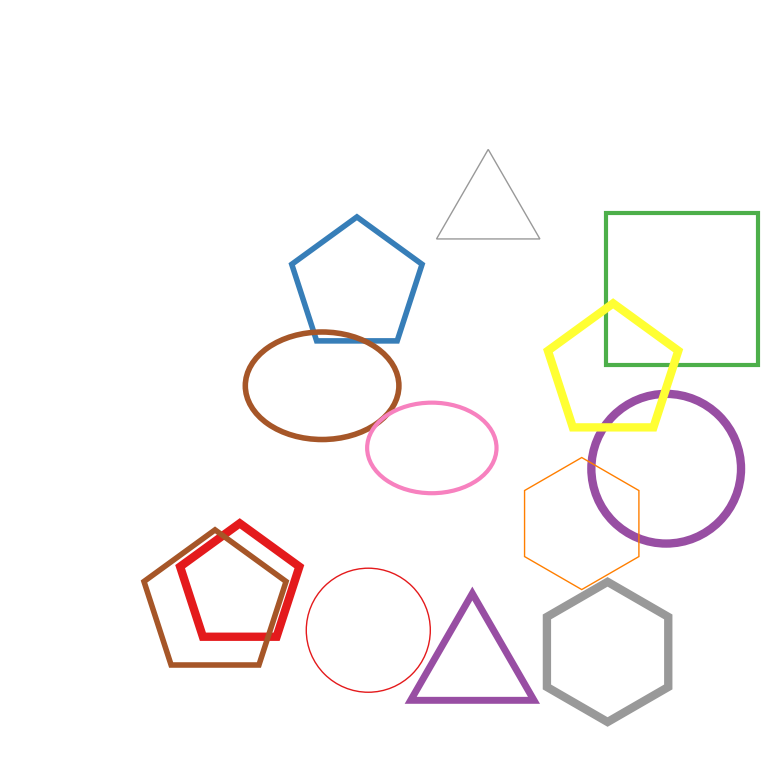[{"shape": "pentagon", "thickness": 3, "radius": 0.41, "center": [0.311, 0.239]}, {"shape": "circle", "thickness": 0.5, "radius": 0.4, "center": [0.478, 0.182]}, {"shape": "pentagon", "thickness": 2, "radius": 0.44, "center": [0.464, 0.629]}, {"shape": "square", "thickness": 1.5, "radius": 0.49, "center": [0.886, 0.625]}, {"shape": "triangle", "thickness": 2.5, "radius": 0.46, "center": [0.613, 0.137]}, {"shape": "circle", "thickness": 3, "radius": 0.49, "center": [0.865, 0.391]}, {"shape": "hexagon", "thickness": 0.5, "radius": 0.43, "center": [0.755, 0.32]}, {"shape": "pentagon", "thickness": 3, "radius": 0.45, "center": [0.796, 0.517]}, {"shape": "oval", "thickness": 2, "radius": 0.5, "center": [0.418, 0.499]}, {"shape": "pentagon", "thickness": 2, "radius": 0.49, "center": [0.279, 0.215]}, {"shape": "oval", "thickness": 1.5, "radius": 0.42, "center": [0.561, 0.418]}, {"shape": "triangle", "thickness": 0.5, "radius": 0.39, "center": [0.634, 0.728]}, {"shape": "hexagon", "thickness": 3, "radius": 0.45, "center": [0.789, 0.153]}]